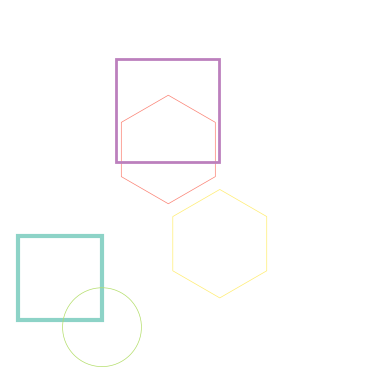[{"shape": "square", "thickness": 3, "radius": 0.55, "center": [0.157, 0.277]}, {"shape": "hexagon", "thickness": 0.5, "radius": 0.7, "center": [0.437, 0.612]}, {"shape": "circle", "thickness": 0.5, "radius": 0.51, "center": [0.265, 0.15]}, {"shape": "square", "thickness": 2, "radius": 0.67, "center": [0.434, 0.713]}, {"shape": "hexagon", "thickness": 0.5, "radius": 0.7, "center": [0.571, 0.367]}]